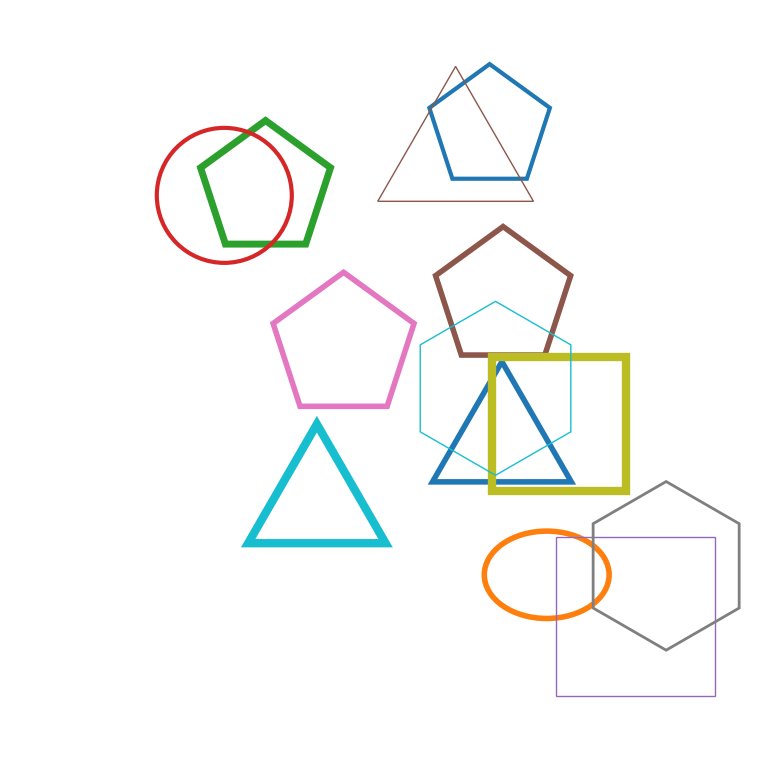[{"shape": "triangle", "thickness": 2, "radius": 0.52, "center": [0.652, 0.426]}, {"shape": "pentagon", "thickness": 1.5, "radius": 0.41, "center": [0.636, 0.834]}, {"shape": "oval", "thickness": 2, "radius": 0.41, "center": [0.71, 0.254]}, {"shape": "pentagon", "thickness": 2.5, "radius": 0.44, "center": [0.345, 0.755]}, {"shape": "circle", "thickness": 1.5, "radius": 0.44, "center": [0.291, 0.746]}, {"shape": "square", "thickness": 0.5, "radius": 0.52, "center": [0.825, 0.2]}, {"shape": "pentagon", "thickness": 2, "radius": 0.46, "center": [0.653, 0.614]}, {"shape": "triangle", "thickness": 0.5, "radius": 0.58, "center": [0.592, 0.797]}, {"shape": "pentagon", "thickness": 2, "radius": 0.48, "center": [0.446, 0.55]}, {"shape": "hexagon", "thickness": 1, "radius": 0.55, "center": [0.865, 0.265]}, {"shape": "square", "thickness": 3, "radius": 0.44, "center": [0.726, 0.45]}, {"shape": "triangle", "thickness": 3, "radius": 0.52, "center": [0.412, 0.346]}, {"shape": "hexagon", "thickness": 0.5, "radius": 0.56, "center": [0.644, 0.496]}]